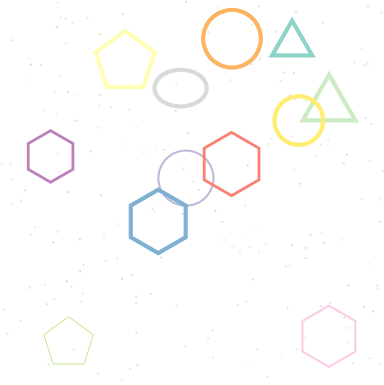[{"shape": "triangle", "thickness": 3, "radius": 0.3, "center": [0.759, 0.886]}, {"shape": "pentagon", "thickness": 3, "radius": 0.4, "center": [0.325, 0.839]}, {"shape": "circle", "thickness": 1.5, "radius": 0.36, "center": [0.483, 0.537]}, {"shape": "hexagon", "thickness": 2, "radius": 0.41, "center": [0.602, 0.574]}, {"shape": "hexagon", "thickness": 3, "radius": 0.41, "center": [0.411, 0.425]}, {"shape": "circle", "thickness": 3, "radius": 0.37, "center": [0.603, 0.899]}, {"shape": "pentagon", "thickness": 0.5, "radius": 0.34, "center": [0.178, 0.109]}, {"shape": "hexagon", "thickness": 1.5, "radius": 0.4, "center": [0.854, 0.127]}, {"shape": "oval", "thickness": 3, "radius": 0.34, "center": [0.469, 0.771]}, {"shape": "hexagon", "thickness": 2, "radius": 0.33, "center": [0.131, 0.594]}, {"shape": "triangle", "thickness": 3, "radius": 0.39, "center": [0.855, 0.727]}, {"shape": "circle", "thickness": 3, "radius": 0.32, "center": [0.776, 0.687]}]